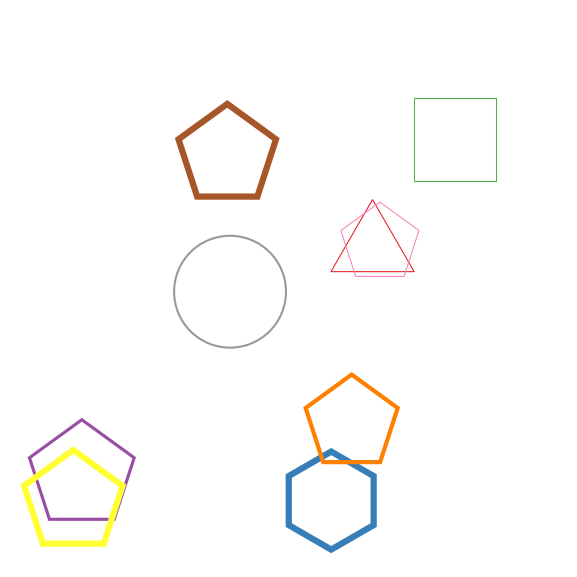[{"shape": "triangle", "thickness": 0.5, "radius": 0.42, "center": [0.645, 0.57]}, {"shape": "hexagon", "thickness": 3, "radius": 0.42, "center": [0.574, 0.132]}, {"shape": "square", "thickness": 0.5, "radius": 0.36, "center": [0.788, 0.757]}, {"shape": "pentagon", "thickness": 1.5, "radius": 0.48, "center": [0.142, 0.177]}, {"shape": "pentagon", "thickness": 2, "radius": 0.42, "center": [0.609, 0.267]}, {"shape": "pentagon", "thickness": 3, "radius": 0.45, "center": [0.127, 0.13]}, {"shape": "pentagon", "thickness": 3, "radius": 0.44, "center": [0.394, 0.731]}, {"shape": "pentagon", "thickness": 0.5, "radius": 0.36, "center": [0.658, 0.578]}, {"shape": "circle", "thickness": 1, "radius": 0.48, "center": [0.398, 0.494]}]